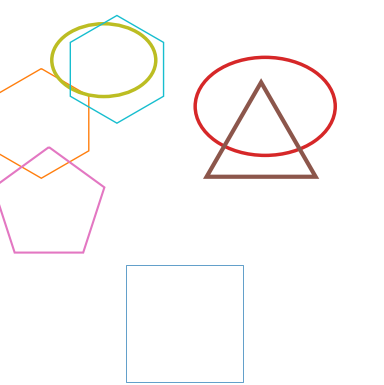[{"shape": "square", "thickness": 0.5, "radius": 0.76, "center": [0.479, 0.161]}, {"shape": "hexagon", "thickness": 1, "radius": 0.71, "center": [0.107, 0.679]}, {"shape": "oval", "thickness": 2.5, "radius": 0.91, "center": [0.689, 0.724]}, {"shape": "triangle", "thickness": 3, "radius": 0.82, "center": [0.678, 0.623]}, {"shape": "pentagon", "thickness": 1.5, "radius": 0.76, "center": [0.127, 0.466]}, {"shape": "oval", "thickness": 2.5, "radius": 0.68, "center": [0.27, 0.844]}, {"shape": "hexagon", "thickness": 1, "radius": 0.7, "center": [0.304, 0.82]}]